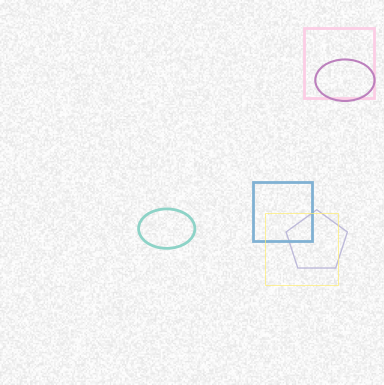[{"shape": "oval", "thickness": 2, "radius": 0.37, "center": [0.433, 0.406]}, {"shape": "pentagon", "thickness": 1, "radius": 0.42, "center": [0.823, 0.372]}, {"shape": "square", "thickness": 2, "radius": 0.38, "center": [0.733, 0.451]}, {"shape": "square", "thickness": 2, "radius": 0.46, "center": [0.881, 0.837]}, {"shape": "oval", "thickness": 1.5, "radius": 0.39, "center": [0.896, 0.792]}, {"shape": "square", "thickness": 0.5, "radius": 0.47, "center": [0.783, 0.354]}]